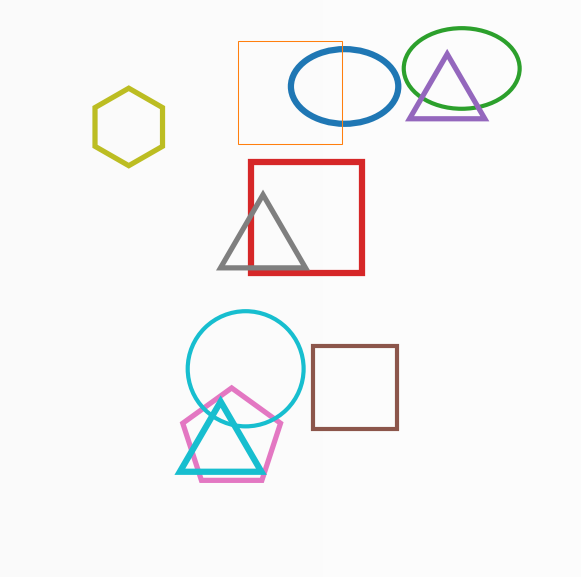[{"shape": "oval", "thickness": 3, "radius": 0.46, "center": [0.593, 0.849]}, {"shape": "square", "thickness": 0.5, "radius": 0.45, "center": [0.499, 0.839]}, {"shape": "oval", "thickness": 2, "radius": 0.5, "center": [0.794, 0.881]}, {"shape": "square", "thickness": 3, "radius": 0.48, "center": [0.528, 0.622]}, {"shape": "triangle", "thickness": 2.5, "radius": 0.37, "center": [0.769, 0.831]}, {"shape": "square", "thickness": 2, "radius": 0.36, "center": [0.61, 0.328]}, {"shape": "pentagon", "thickness": 2.5, "radius": 0.44, "center": [0.399, 0.239]}, {"shape": "triangle", "thickness": 2.5, "radius": 0.42, "center": [0.452, 0.578]}, {"shape": "hexagon", "thickness": 2.5, "radius": 0.34, "center": [0.222, 0.779]}, {"shape": "circle", "thickness": 2, "radius": 0.5, "center": [0.423, 0.361]}, {"shape": "triangle", "thickness": 3, "radius": 0.41, "center": [0.38, 0.223]}]